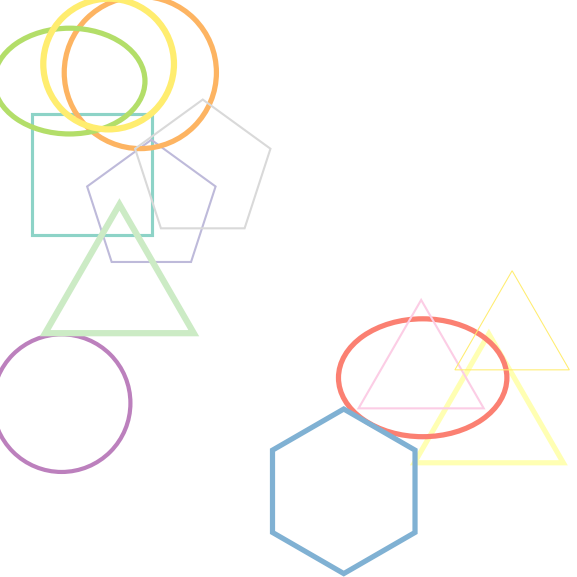[{"shape": "square", "thickness": 1.5, "radius": 0.52, "center": [0.16, 0.697]}, {"shape": "triangle", "thickness": 2.5, "radius": 0.74, "center": [0.846, 0.272]}, {"shape": "pentagon", "thickness": 1, "radius": 0.58, "center": [0.262, 0.64]}, {"shape": "oval", "thickness": 2.5, "radius": 0.73, "center": [0.732, 0.345]}, {"shape": "hexagon", "thickness": 2.5, "radius": 0.71, "center": [0.595, 0.148]}, {"shape": "circle", "thickness": 2.5, "radius": 0.66, "center": [0.243, 0.874]}, {"shape": "oval", "thickness": 2.5, "radius": 0.65, "center": [0.12, 0.859]}, {"shape": "triangle", "thickness": 1, "radius": 0.63, "center": [0.729, 0.355]}, {"shape": "pentagon", "thickness": 1, "radius": 0.62, "center": [0.351, 0.703]}, {"shape": "circle", "thickness": 2, "radius": 0.6, "center": [0.107, 0.301]}, {"shape": "triangle", "thickness": 3, "radius": 0.74, "center": [0.207, 0.497]}, {"shape": "circle", "thickness": 3, "radius": 0.57, "center": [0.188, 0.888]}, {"shape": "triangle", "thickness": 0.5, "radius": 0.57, "center": [0.887, 0.416]}]